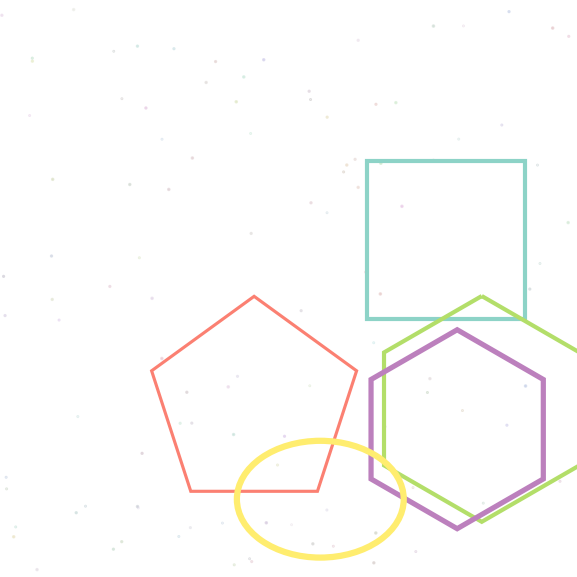[{"shape": "square", "thickness": 2, "radius": 0.68, "center": [0.773, 0.583]}, {"shape": "pentagon", "thickness": 1.5, "radius": 0.93, "center": [0.44, 0.299]}, {"shape": "hexagon", "thickness": 2, "radius": 0.98, "center": [0.834, 0.291]}, {"shape": "hexagon", "thickness": 2.5, "radius": 0.86, "center": [0.792, 0.256]}, {"shape": "oval", "thickness": 3, "radius": 0.72, "center": [0.555, 0.135]}]